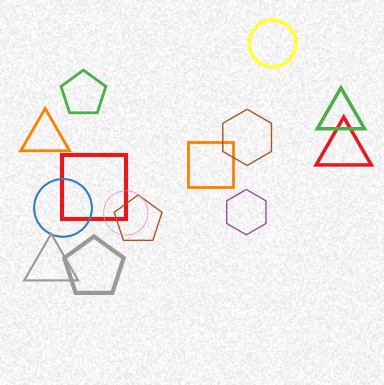[{"shape": "triangle", "thickness": 2.5, "radius": 0.41, "center": [0.893, 0.613]}, {"shape": "square", "thickness": 3, "radius": 0.41, "center": [0.245, 0.513]}, {"shape": "circle", "thickness": 1.5, "radius": 0.38, "center": [0.164, 0.46]}, {"shape": "pentagon", "thickness": 2, "radius": 0.31, "center": [0.217, 0.757]}, {"shape": "triangle", "thickness": 2.5, "radius": 0.35, "center": [0.886, 0.701]}, {"shape": "hexagon", "thickness": 1, "radius": 0.29, "center": [0.64, 0.449]}, {"shape": "square", "thickness": 2, "radius": 0.29, "center": [0.547, 0.572]}, {"shape": "triangle", "thickness": 2, "radius": 0.37, "center": [0.117, 0.645]}, {"shape": "circle", "thickness": 2.5, "radius": 0.3, "center": [0.708, 0.887]}, {"shape": "hexagon", "thickness": 1, "radius": 0.36, "center": [0.642, 0.643]}, {"shape": "pentagon", "thickness": 1, "radius": 0.33, "center": [0.359, 0.428]}, {"shape": "circle", "thickness": 0.5, "radius": 0.29, "center": [0.327, 0.447]}, {"shape": "triangle", "thickness": 1.5, "radius": 0.4, "center": [0.133, 0.312]}, {"shape": "pentagon", "thickness": 3, "radius": 0.41, "center": [0.244, 0.305]}]